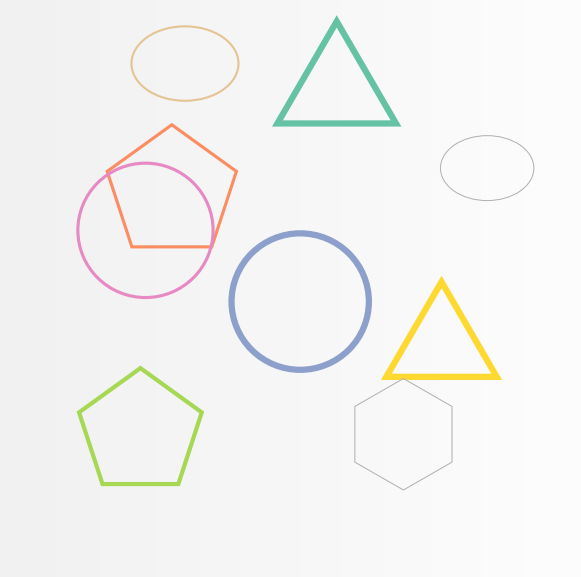[{"shape": "triangle", "thickness": 3, "radius": 0.59, "center": [0.579, 0.844]}, {"shape": "pentagon", "thickness": 1.5, "radius": 0.58, "center": [0.296, 0.666]}, {"shape": "circle", "thickness": 3, "radius": 0.59, "center": [0.516, 0.477]}, {"shape": "circle", "thickness": 1.5, "radius": 0.58, "center": [0.25, 0.6]}, {"shape": "pentagon", "thickness": 2, "radius": 0.55, "center": [0.242, 0.251]}, {"shape": "triangle", "thickness": 3, "radius": 0.55, "center": [0.76, 0.401]}, {"shape": "oval", "thickness": 1, "radius": 0.46, "center": [0.318, 0.889]}, {"shape": "hexagon", "thickness": 0.5, "radius": 0.48, "center": [0.694, 0.247]}, {"shape": "oval", "thickness": 0.5, "radius": 0.4, "center": [0.838, 0.708]}]